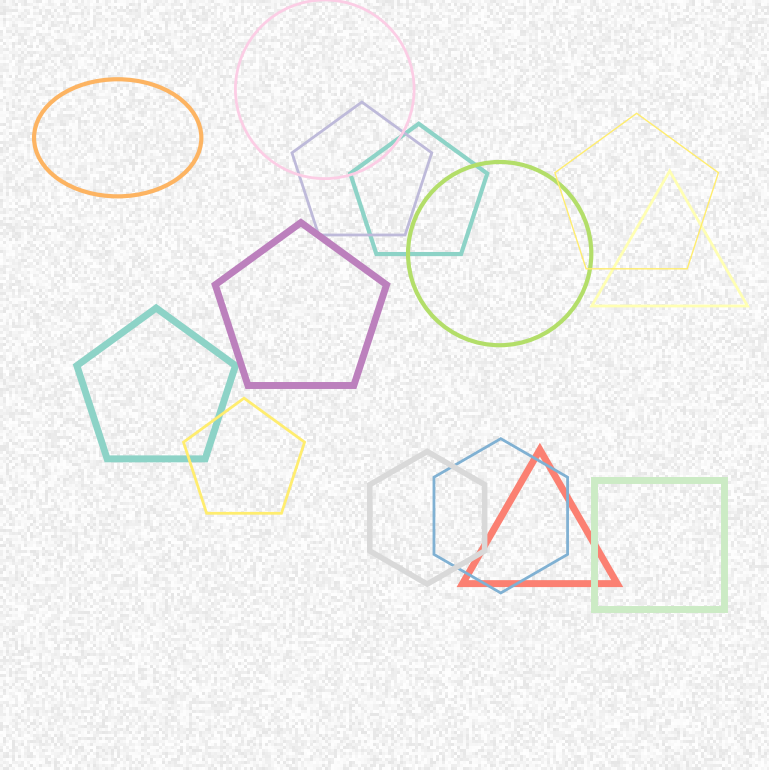[{"shape": "pentagon", "thickness": 1.5, "radius": 0.47, "center": [0.544, 0.746]}, {"shape": "pentagon", "thickness": 2.5, "radius": 0.54, "center": [0.203, 0.492]}, {"shape": "triangle", "thickness": 1, "radius": 0.58, "center": [0.87, 0.661]}, {"shape": "pentagon", "thickness": 1, "radius": 0.48, "center": [0.47, 0.772]}, {"shape": "triangle", "thickness": 2.5, "radius": 0.58, "center": [0.701, 0.3]}, {"shape": "hexagon", "thickness": 1, "radius": 0.5, "center": [0.65, 0.33]}, {"shape": "oval", "thickness": 1.5, "radius": 0.54, "center": [0.153, 0.821]}, {"shape": "circle", "thickness": 1.5, "radius": 0.59, "center": [0.649, 0.671]}, {"shape": "circle", "thickness": 1, "radius": 0.58, "center": [0.422, 0.884]}, {"shape": "hexagon", "thickness": 2, "radius": 0.43, "center": [0.555, 0.328]}, {"shape": "pentagon", "thickness": 2.5, "radius": 0.58, "center": [0.391, 0.594]}, {"shape": "square", "thickness": 2.5, "radius": 0.42, "center": [0.856, 0.293]}, {"shape": "pentagon", "thickness": 0.5, "radius": 0.56, "center": [0.827, 0.741]}, {"shape": "pentagon", "thickness": 1, "radius": 0.41, "center": [0.317, 0.4]}]